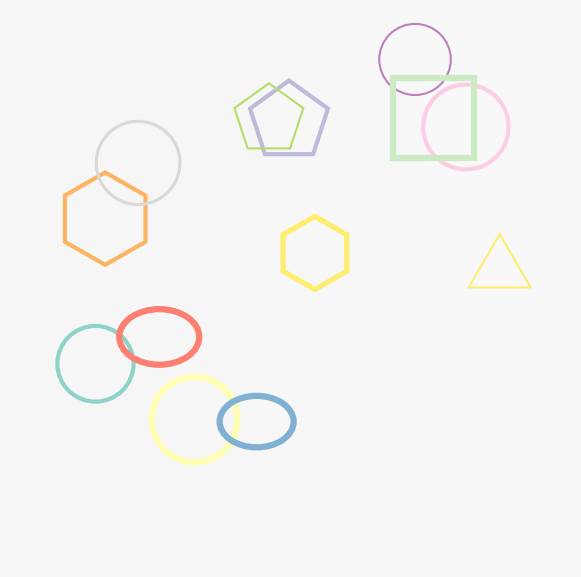[{"shape": "circle", "thickness": 2, "radius": 0.33, "center": [0.164, 0.369]}, {"shape": "circle", "thickness": 3, "radius": 0.37, "center": [0.335, 0.273]}, {"shape": "pentagon", "thickness": 2, "radius": 0.35, "center": [0.497, 0.789]}, {"shape": "oval", "thickness": 3, "radius": 0.34, "center": [0.274, 0.416]}, {"shape": "oval", "thickness": 3, "radius": 0.32, "center": [0.442, 0.269]}, {"shape": "hexagon", "thickness": 2, "radius": 0.4, "center": [0.181, 0.621]}, {"shape": "pentagon", "thickness": 1, "radius": 0.31, "center": [0.463, 0.793]}, {"shape": "circle", "thickness": 2, "radius": 0.37, "center": [0.802, 0.779]}, {"shape": "circle", "thickness": 1.5, "radius": 0.36, "center": [0.238, 0.717]}, {"shape": "circle", "thickness": 1, "radius": 0.31, "center": [0.714, 0.896]}, {"shape": "square", "thickness": 3, "radius": 0.35, "center": [0.745, 0.795]}, {"shape": "hexagon", "thickness": 2.5, "radius": 0.32, "center": [0.542, 0.561]}, {"shape": "triangle", "thickness": 1, "radius": 0.31, "center": [0.86, 0.532]}]